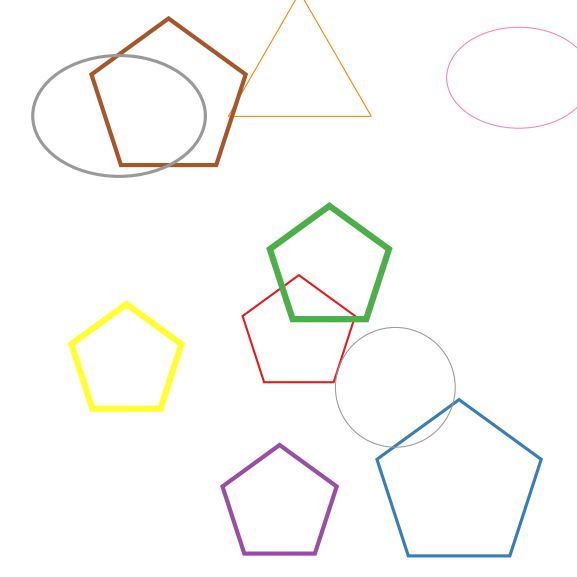[{"shape": "pentagon", "thickness": 1, "radius": 0.51, "center": [0.518, 0.42]}, {"shape": "pentagon", "thickness": 1.5, "radius": 0.75, "center": [0.795, 0.158]}, {"shape": "pentagon", "thickness": 3, "radius": 0.54, "center": [0.57, 0.534]}, {"shape": "pentagon", "thickness": 2, "radius": 0.52, "center": [0.484, 0.125]}, {"shape": "triangle", "thickness": 0.5, "radius": 0.72, "center": [0.519, 0.869]}, {"shape": "pentagon", "thickness": 3, "radius": 0.5, "center": [0.219, 0.372]}, {"shape": "pentagon", "thickness": 2, "radius": 0.7, "center": [0.292, 0.827]}, {"shape": "oval", "thickness": 0.5, "radius": 0.62, "center": [0.898, 0.865]}, {"shape": "circle", "thickness": 0.5, "radius": 0.52, "center": [0.685, 0.328]}, {"shape": "oval", "thickness": 1.5, "radius": 0.75, "center": [0.206, 0.798]}]